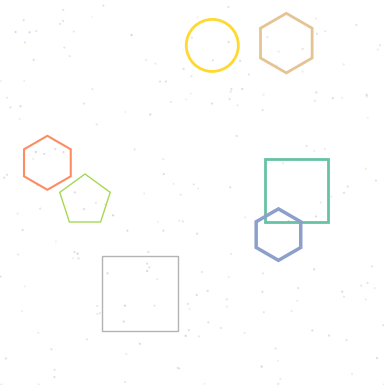[{"shape": "square", "thickness": 2, "radius": 0.41, "center": [0.77, 0.504]}, {"shape": "hexagon", "thickness": 1.5, "radius": 0.35, "center": [0.123, 0.577]}, {"shape": "hexagon", "thickness": 2.5, "radius": 0.33, "center": [0.723, 0.391]}, {"shape": "pentagon", "thickness": 1, "radius": 0.34, "center": [0.221, 0.479]}, {"shape": "circle", "thickness": 2, "radius": 0.34, "center": [0.551, 0.882]}, {"shape": "hexagon", "thickness": 2, "radius": 0.39, "center": [0.744, 0.888]}, {"shape": "square", "thickness": 1, "radius": 0.49, "center": [0.364, 0.238]}]